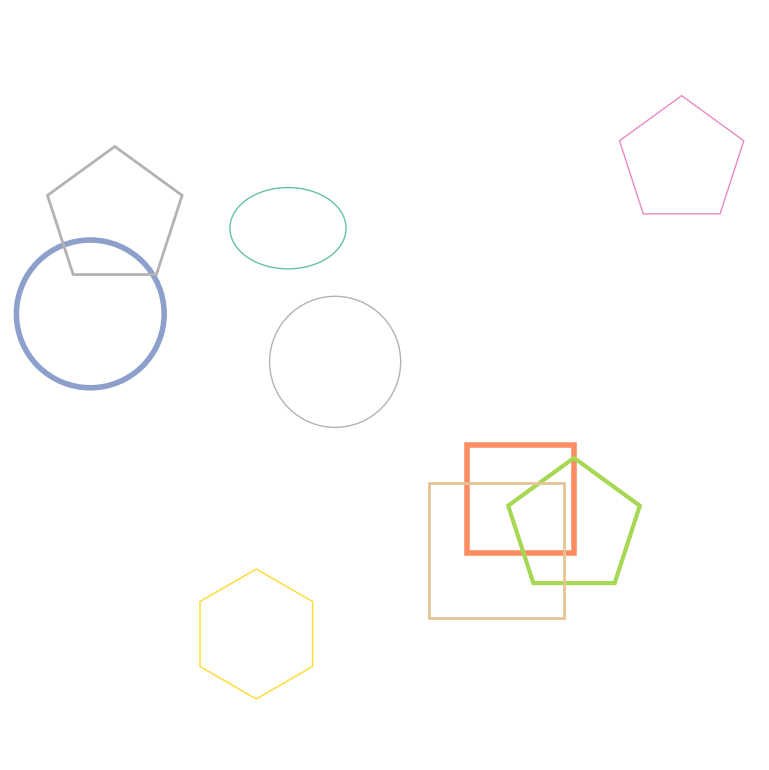[{"shape": "oval", "thickness": 0.5, "radius": 0.38, "center": [0.374, 0.704]}, {"shape": "square", "thickness": 2, "radius": 0.35, "center": [0.676, 0.352]}, {"shape": "circle", "thickness": 2, "radius": 0.48, "center": [0.117, 0.592]}, {"shape": "pentagon", "thickness": 0.5, "radius": 0.42, "center": [0.885, 0.791]}, {"shape": "pentagon", "thickness": 1.5, "radius": 0.45, "center": [0.745, 0.315]}, {"shape": "hexagon", "thickness": 0.5, "radius": 0.42, "center": [0.333, 0.177]}, {"shape": "square", "thickness": 1, "radius": 0.44, "center": [0.645, 0.285]}, {"shape": "circle", "thickness": 0.5, "radius": 0.43, "center": [0.435, 0.53]}, {"shape": "pentagon", "thickness": 1, "radius": 0.46, "center": [0.149, 0.718]}]